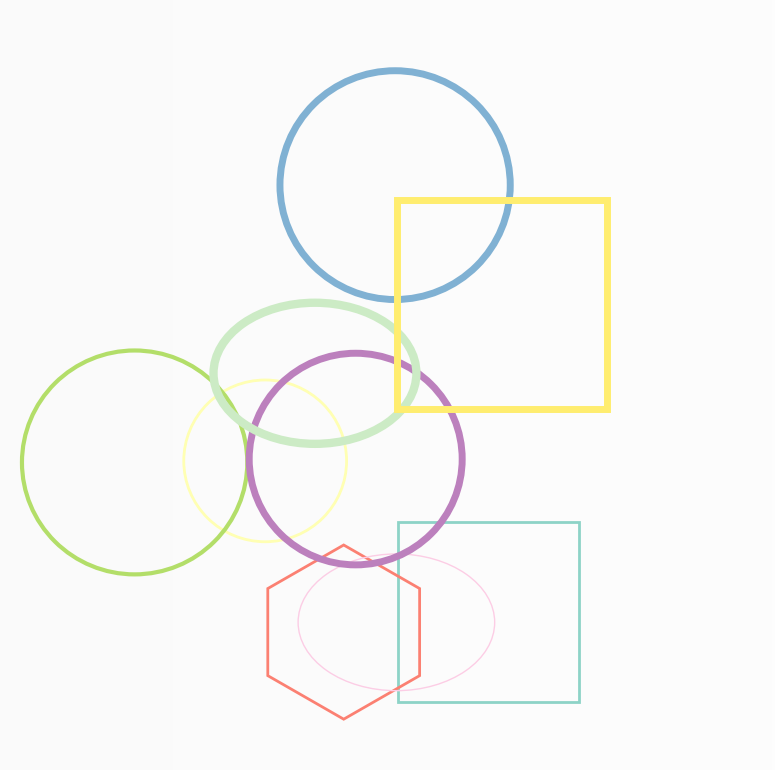[{"shape": "square", "thickness": 1, "radius": 0.58, "center": [0.631, 0.206]}, {"shape": "circle", "thickness": 1, "radius": 0.53, "center": [0.342, 0.401]}, {"shape": "hexagon", "thickness": 1, "radius": 0.57, "center": [0.443, 0.179]}, {"shape": "circle", "thickness": 2.5, "radius": 0.74, "center": [0.51, 0.76]}, {"shape": "circle", "thickness": 1.5, "radius": 0.73, "center": [0.174, 0.399]}, {"shape": "oval", "thickness": 0.5, "radius": 0.63, "center": [0.511, 0.192]}, {"shape": "circle", "thickness": 2.5, "radius": 0.69, "center": [0.459, 0.404]}, {"shape": "oval", "thickness": 3, "radius": 0.65, "center": [0.406, 0.515]}, {"shape": "square", "thickness": 2.5, "radius": 0.68, "center": [0.648, 0.605]}]